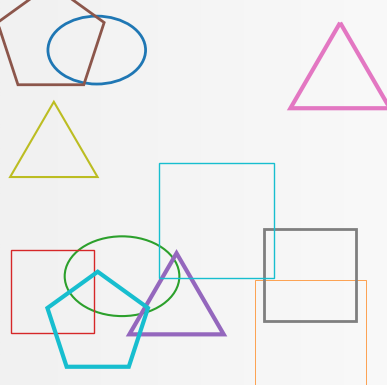[{"shape": "oval", "thickness": 2, "radius": 0.63, "center": [0.25, 0.87]}, {"shape": "square", "thickness": 0.5, "radius": 0.72, "center": [0.801, 0.129]}, {"shape": "oval", "thickness": 1.5, "radius": 0.74, "center": [0.315, 0.283]}, {"shape": "square", "thickness": 1, "radius": 0.54, "center": [0.135, 0.242]}, {"shape": "triangle", "thickness": 3, "radius": 0.7, "center": [0.456, 0.202]}, {"shape": "pentagon", "thickness": 2, "radius": 0.72, "center": [0.131, 0.897]}, {"shape": "triangle", "thickness": 3, "radius": 0.74, "center": [0.878, 0.793]}, {"shape": "square", "thickness": 2, "radius": 0.6, "center": [0.8, 0.287]}, {"shape": "triangle", "thickness": 1.5, "radius": 0.65, "center": [0.139, 0.605]}, {"shape": "pentagon", "thickness": 3, "radius": 0.68, "center": [0.252, 0.158]}, {"shape": "square", "thickness": 1, "radius": 0.74, "center": [0.558, 0.427]}]